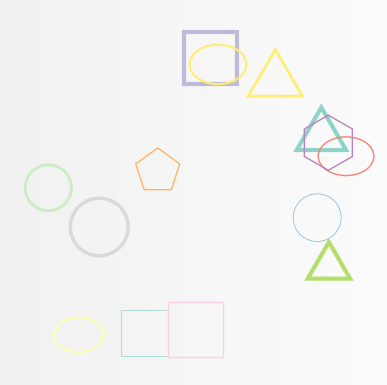[{"shape": "triangle", "thickness": 3, "radius": 0.37, "center": [0.829, 0.647]}, {"shape": "square", "thickness": 0.5, "radius": 0.3, "center": [0.373, 0.135]}, {"shape": "oval", "thickness": 1.5, "radius": 0.32, "center": [0.203, 0.13]}, {"shape": "square", "thickness": 3, "radius": 0.34, "center": [0.543, 0.849]}, {"shape": "oval", "thickness": 1, "radius": 0.36, "center": [0.893, 0.594]}, {"shape": "circle", "thickness": 0.5, "radius": 0.31, "center": [0.819, 0.435]}, {"shape": "pentagon", "thickness": 1, "radius": 0.3, "center": [0.407, 0.556]}, {"shape": "triangle", "thickness": 3, "radius": 0.32, "center": [0.849, 0.308]}, {"shape": "square", "thickness": 1, "radius": 0.36, "center": [0.504, 0.144]}, {"shape": "circle", "thickness": 2.5, "radius": 0.37, "center": [0.256, 0.41]}, {"shape": "hexagon", "thickness": 1, "radius": 0.36, "center": [0.847, 0.629]}, {"shape": "circle", "thickness": 2, "radius": 0.3, "center": [0.125, 0.512]}, {"shape": "triangle", "thickness": 2, "radius": 0.4, "center": [0.711, 0.791]}, {"shape": "oval", "thickness": 1.5, "radius": 0.37, "center": [0.563, 0.833]}]